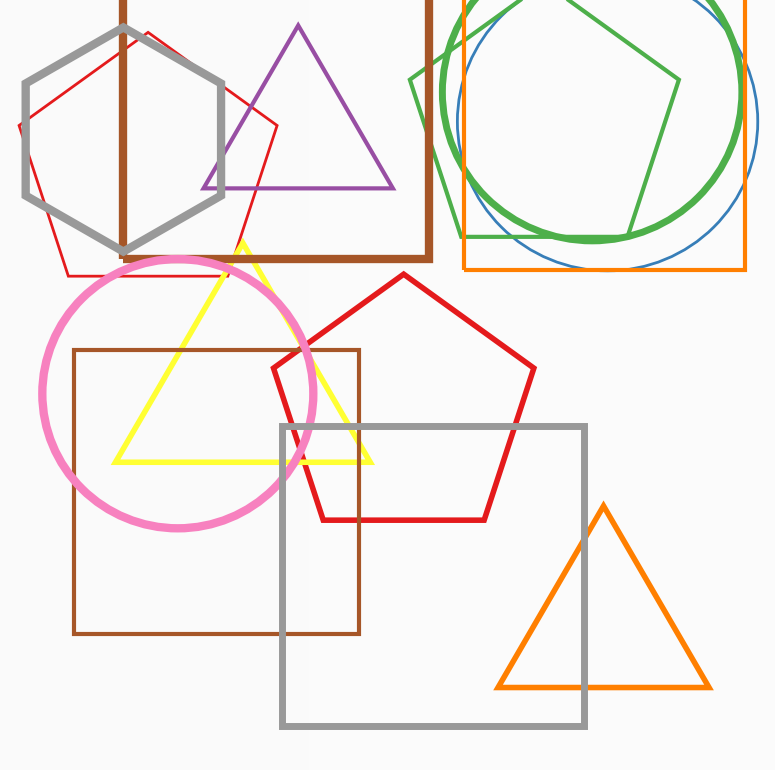[{"shape": "pentagon", "thickness": 1, "radius": 0.88, "center": [0.191, 0.783]}, {"shape": "pentagon", "thickness": 2, "radius": 0.88, "center": [0.521, 0.467]}, {"shape": "circle", "thickness": 1, "radius": 0.97, "center": [0.784, 0.842]}, {"shape": "pentagon", "thickness": 1.5, "radius": 0.91, "center": [0.702, 0.84]}, {"shape": "circle", "thickness": 2.5, "radius": 0.97, "center": [0.764, 0.88]}, {"shape": "triangle", "thickness": 1.5, "radius": 0.71, "center": [0.385, 0.826]}, {"shape": "square", "thickness": 1.5, "radius": 0.91, "center": [0.78, 0.831]}, {"shape": "triangle", "thickness": 2, "radius": 0.79, "center": [0.779, 0.186]}, {"shape": "triangle", "thickness": 2, "radius": 0.95, "center": [0.313, 0.495]}, {"shape": "square", "thickness": 3, "radius": 0.99, "center": [0.356, 0.861]}, {"shape": "square", "thickness": 1.5, "radius": 0.92, "center": [0.279, 0.361]}, {"shape": "circle", "thickness": 3, "radius": 0.87, "center": [0.229, 0.489]}, {"shape": "hexagon", "thickness": 3, "radius": 0.73, "center": [0.159, 0.819]}, {"shape": "square", "thickness": 2.5, "radius": 0.98, "center": [0.559, 0.252]}]